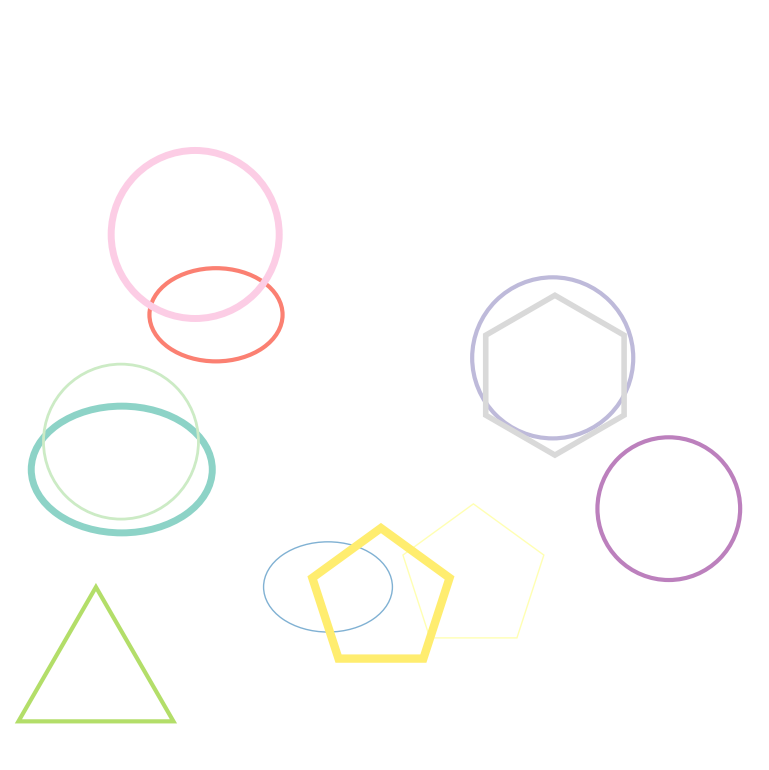[{"shape": "oval", "thickness": 2.5, "radius": 0.59, "center": [0.158, 0.39]}, {"shape": "pentagon", "thickness": 0.5, "radius": 0.48, "center": [0.615, 0.249]}, {"shape": "circle", "thickness": 1.5, "radius": 0.52, "center": [0.718, 0.535]}, {"shape": "oval", "thickness": 1.5, "radius": 0.43, "center": [0.281, 0.591]}, {"shape": "oval", "thickness": 0.5, "radius": 0.42, "center": [0.426, 0.238]}, {"shape": "triangle", "thickness": 1.5, "radius": 0.58, "center": [0.125, 0.121]}, {"shape": "circle", "thickness": 2.5, "radius": 0.55, "center": [0.253, 0.695]}, {"shape": "hexagon", "thickness": 2, "radius": 0.52, "center": [0.721, 0.513]}, {"shape": "circle", "thickness": 1.5, "radius": 0.46, "center": [0.869, 0.339]}, {"shape": "circle", "thickness": 1, "radius": 0.5, "center": [0.157, 0.426]}, {"shape": "pentagon", "thickness": 3, "radius": 0.47, "center": [0.495, 0.221]}]